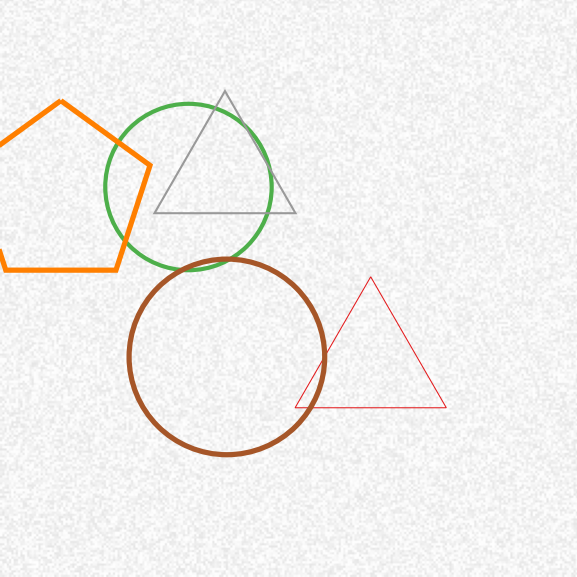[{"shape": "triangle", "thickness": 0.5, "radius": 0.76, "center": [0.642, 0.369]}, {"shape": "circle", "thickness": 2, "radius": 0.72, "center": [0.326, 0.675]}, {"shape": "pentagon", "thickness": 2.5, "radius": 0.81, "center": [0.105, 0.663]}, {"shape": "circle", "thickness": 2.5, "radius": 0.85, "center": [0.393, 0.381]}, {"shape": "triangle", "thickness": 1, "radius": 0.7, "center": [0.39, 0.7]}]